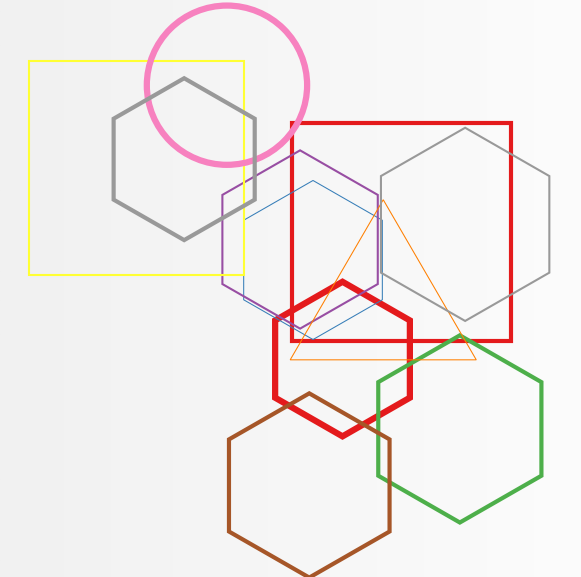[{"shape": "hexagon", "thickness": 3, "radius": 0.67, "center": [0.589, 0.377]}, {"shape": "square", "thickness": 2, "radius": 0.94, "center": [0.691, 0.597]}, {"shape": "hexagon", "thickness": 0.5, "radius": 0.69, "center": [0.539, 0.549]}, {"shape": "hexagon", "thickness": 2, "radius": 0.81, "center": [0.791, 0.256]}, {"shape": "hexagon", "thickness": 1, "radius": 0.77, "center": [0.516, 0.584]}, {"shape": "triangle", "thickness": 0.5, "radius": 0.92, "center": [0.659, 0.468]}, {"shape": "square", "thickness": 1, "radius": 0.92, "center": [0.235, 0.708]}, {"shape": "hexagon", "thickness": 2, "radius": 0.8, "center": [0.532, 0.159]}, {"shape": "circle", "thickness": 3, "radius": 0.69, "center": [0.39, 0.852]}, {"shape": "hexagon", "thickness": 2, "radius": 0.7, "center": [0.317, 0.724]}, {"shape": "hexagon", "thickness": 1, "radius": 0.84, "center": [0.8, 0.611]}]